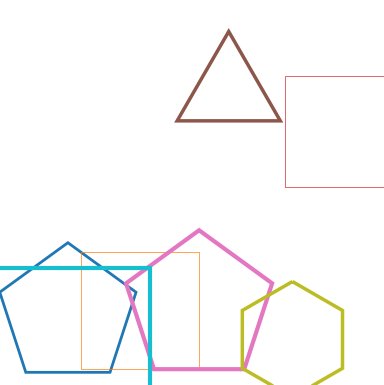[{"shape": "pentagon", "thickness": 2, "radius": 0.93, "center": [0.176, 0.183]}, {"shape": "square", "thickness": 0.5, "radius": 0.76, "center": [0.363, 0.193]}, {"shape": "square", "thickness": 0.5, "radius": 0.72, "center": [0.886, 0.658]}, {"shape": "triangle", "thickness": 2.5, "radius": 0.77, "center": [0.594, 0.763]}, {"shape": "pentagon", "thickness": 3, "radius": 1.0, "center": [0.517, 0.202]}, {"shape": "hexagon", "thickness": 2.5, "radius": 0.75, "center": [0.76, 0.118]}, {"shape": "square", "thickness": 3, "radius": 0.99, "center": [0.191, 0.107]}]